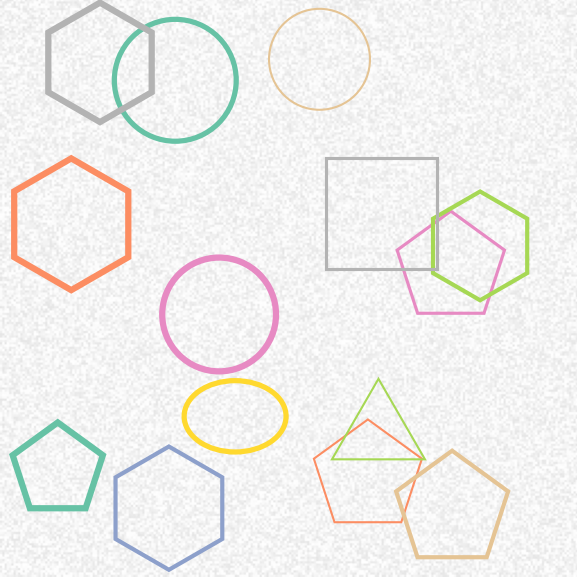[{"shape": "pentagon", "thickness": 3, "radius": 0.41, "center": [0.1, 0.185]}, {"shape": "circle", "thickness": 2.5, "radius": 0.53, "center": [0.304, 0.86]}, {"shape": "hexagon", "thickness": 3, "radius": 0.57, "center": [0.123, 0.611]}, {"shape": "pentagon", "thickness": 1, "radius": 0.49, "center": [0.637, 0.174]}, {"shape": "hexagon", "thickness": 2, "radius": 0.53, "center": [0.292, 0.119]}, {"shape": "circle", "thickness": 3, "radius": 0.49, "center": [0.379, 0.455]}, {"shape": "pentagon", "thickness": 1.5, "radius": 0.49, "center": [0.781, 0.536]}, {"shape": "hexagon", "thickness": 2, "radius": 0.47, "center": [0.831, 0.573]}, {"shape": "triangle", "thickness": 1, "radius": 0.46, "center": [0.655, 0.25]}, {"shape": "oval", "thickness": 2.5, "radius": 0.44, "center": [0.407, 0.278]}, {"shape": "circle", "thickness": 1, "radius": 0.44, "center": [0.553, 0.896]}, {"shape": "pentagon", "thickness": 2, "radius": 0.51, "center": [0.783, 0.117]}, {"shape": "hexagon", "thickness": 3, "radius": 0.52, "center": [0.173, 0.891]}, {"shape": "square", "thickness": 1.5, "radius": 0.48, "center": [0.66, 0.629]}]